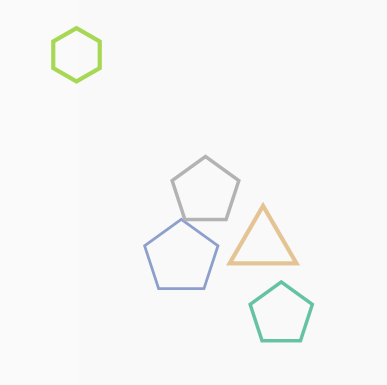[{"shape": "pentagon", "thickness": 2.5, "radius": 0.42, "center": [0.726, 0.183]}, {"shape": "pentagon", "thickness": 2, "radius": 0.5, "center": [0.468, 0.331]}, {"shape": "hexagon", "thickness": 3, "radius": 0.35, "center": [0.197, 0.858]}, {"shape": "triangle", "thickness": 3, "radius": 0.5, "center": [0.679, 0.366]}, {"shape": "pentagon", "thickness": 2.5, "radius": 0.45, "center": [0.53, 0.503]}]